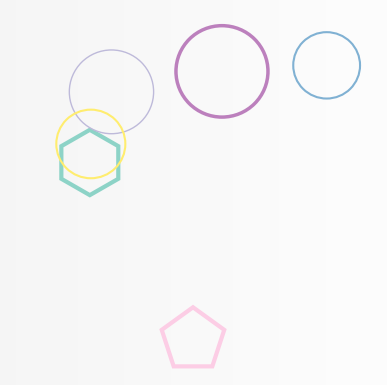[{"shape": "hexagon", "thickness": 3, "radius": 0.42, "center": [0.232, 0.578]}, {"shape": "circle", "thickness": 1, "radius": 0.54, "center": [0.288, 0.761]}, {"shape": "circle", "thickness": 1.5, "radius": 0.43, "center": [0.843, 0.83]}, {"shape": "pentagon", "thickness": 3, "radius": 0.42, "center": [0.498, 0.117]}, {"shape": "circle", "thickness": 2.5, "radius": 0.59, "center": [0.573, 0.815]}, {"shape": "circle", "thickness": 1.5, "radius": 0.45, "center": [0.234, 0.626]}]